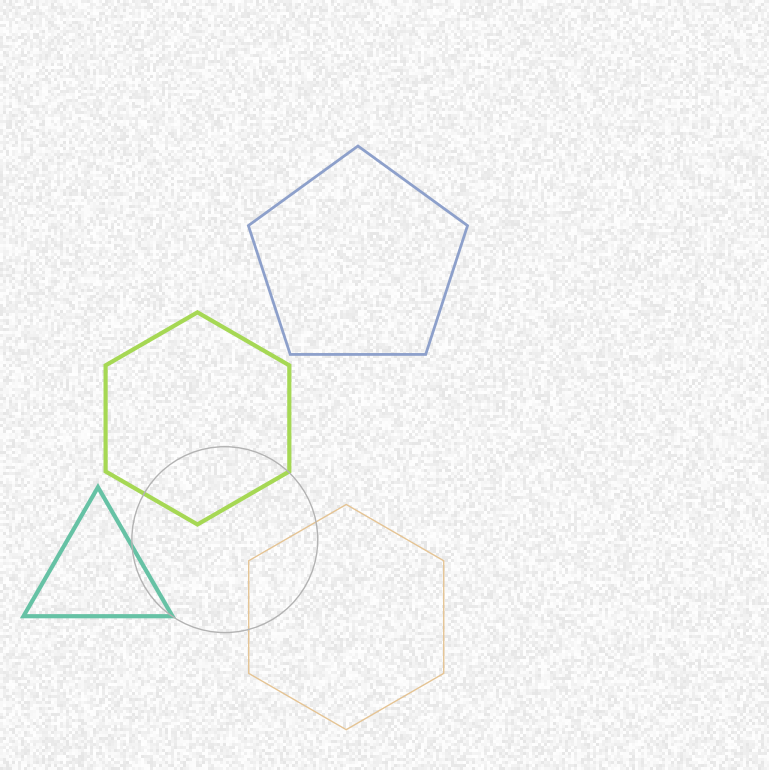[{"shape": "triangle", "thickness": 1.5, "radius": 0.56, "center": [0.127, 0.256]}, {"shape": "pentagon", "thickness": 1, "radius": 0.75, "center": [0.465, 0.661]}, {"shape": "hexagon", "thickness": 1.5, "radius": 0.69, "center": [0.256, 0.457]}, {"shape": "hexagon", "thickness": 0.5, "radius": 0.73, "center": [0.45, 0.199]}, {"shape": "circle", "thickness": 0.5, "radius": 0.6, "center": [0.292, 0.299]}]